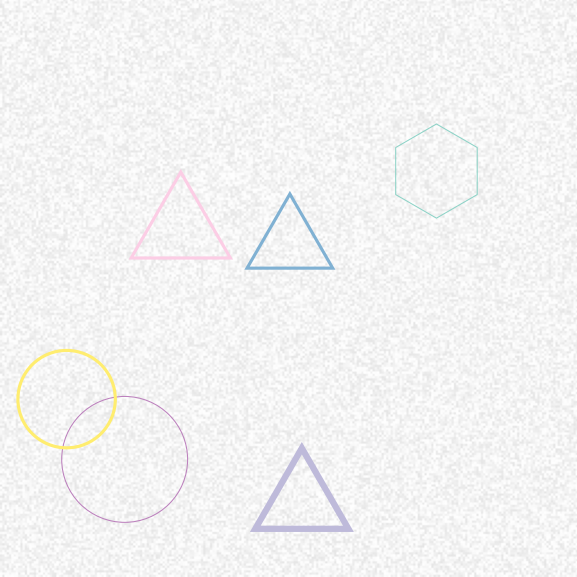[{"shape": "hexagon", "thickness": 0.5, "radius": 0.41, "center": [0.756, 0.703]}, {"shape": "triangle", "thickness": 3, "radius": 0.47, "center": [0.523, 0.13]}, {"shape": "triangle", "thickness": 1.5, "radius": 0.43, "center": [0.502, 0.578]}, {"shape": "triangle", "thickness": 1.5, "radius": 0.5, "center": [0.313, 0.602]}, {"shape": "circle", "thickness": 0.5, "radius": 0.55, "center": [0.216, 0.204]}, {"shape": "circle", "thickness": 1.5, "radius": 0.42, "center": [0.115, 0.308]}]